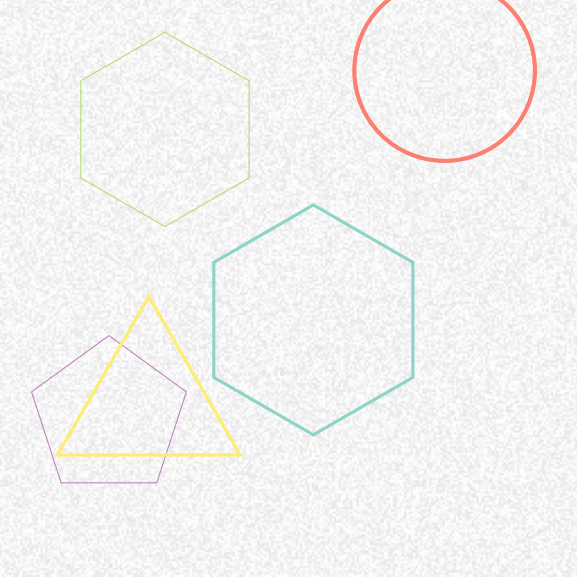[{"shape": "hexagon", "thickness": 1.5, "radius": 1.0, "center": [0.543, 0.445]}, {"shape": "circle", "thickness": 2, "radius": 0.78, "center": [0.77, 0.877]}, {"shape": "hexagon", "thickness": 0.5, "radius": 0.84, "center": [0.286, 0.775]}, {"shape": "pentagon", "thickness": 0.5, "radius": 0.7, "center": [0.189, 0.277]}, {"shape": "triangle", "thickness": 1.5, "radius": 0.91, "center": [0.258, 0.303]}]